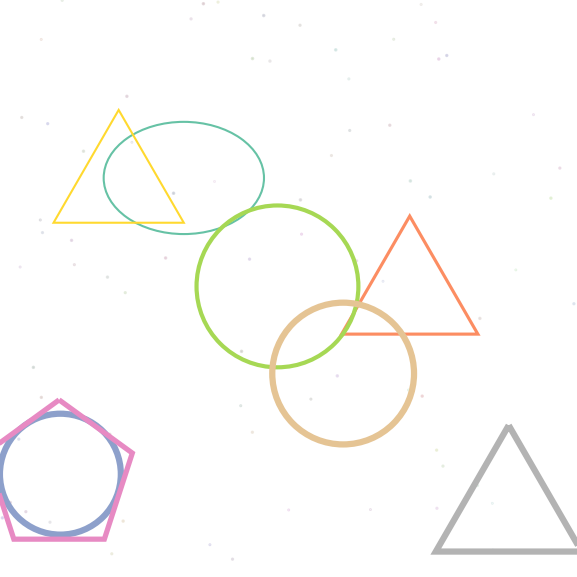[{"shape": "oval", "thickness": 1, "radius": 0.69, "center": [0.318, 0.691]}, {"shape": "triangle", "thickness": 1.5, "radius": 0.68, "center": [0.709, 0.489]}, {"shape": "circle", "thickness": 3, "radius": 0.52, "center": [0.105, 0.178]}, {"shape": "pentagon", "thickness": 2.5, "radius": 0.67, "center": [0.102, 0.173]}, {"shape": "circle", "thickness": 2, "radius": 0.7, "center": [0.48, 0.503]}, {"shape": "triangle", "thickness": 1, "radius": 0.65, "center": [0.205, 0.679]}, {"shape": "circle", "thickness": 3, "radius": 0.61, "center": [0.594, 0.352]}, {"shape": "triangle", "thickness": 3, "radius": 0.73, "center": [0.881, 0.117]}]